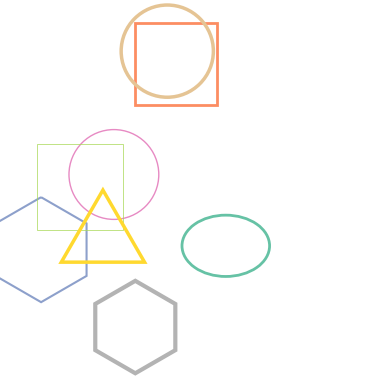[{"shape": "oval", "thickness": 2, "radius": 0.57, "center": [0.586, 0.362]}, {"shape": "square", "thickness": 2, "radius": 0.53, "center": [0.456, 0.833]}, {"shape": "hexagon", "thickness": 1.5, "radius": 0.68, "center": [0.107, 0.351]}, {"shape": "circle", "thickness": 1, "radius": 0.58, "center": [0.296, 0.547]}, {"shape": "square", "thickness": 0.5, "radius": 0.56, "center": [0.208, 0.515]}, {"shape": "triangle", "thickness": 2.5, "radius": 0.62, "center": [0.267, 0.381]}, {"shape": "circle", "thickness": 2.5, "radius": 0.6, "center": [0.434, 0.867]}, {"shape": "hexagon", "thickness": 3, "radius": 0.6, "center": [0.351, 0.151]}]